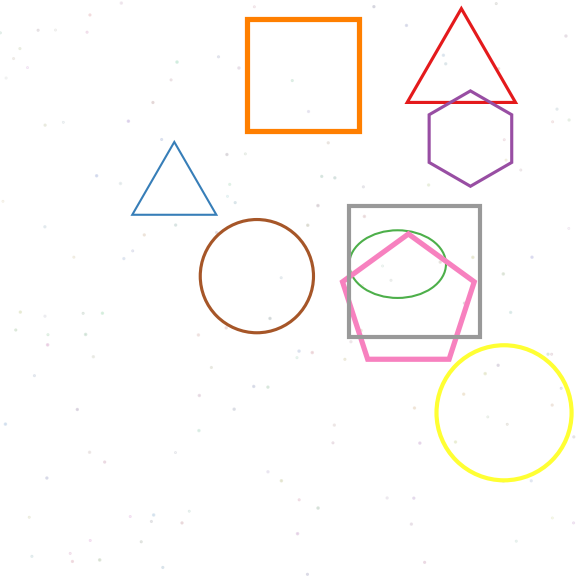[{"shape": "triangle", "thickness": 1.5, "radius": 0.54, "center": [0.799, 0.876]}, {"shape": "triangle", "thickness": 1, "radius": 0.42, "center": [0.302, 0.669]}, {"shape": "oval", "thickness": 1, "radius": 0.42, "center": [0.689, 0.542]}, {"shape": "hexagon", "thickness": 1.5, "radius": 0.41, "center": [0.815, 0.759]}, {"shape": "square", "thickness": 2.5, "radius": 0.48, "center": [0.525, 0.869]}, {"shape": "circle", "thickness": 2, "radius": 0.58, "center": [0.873, 0.284]}, {"shape": "circle", "thickness": 1.5, "radius": 0.49, "center": [0.445, 0.521]}, {"shape": "pentagon", "thickness": 2.5, "radius": 0.6, "center": [0.707, 0.474]}, {"shape": "square", "thickness": 2, "radius": 0.57, "center": [0.718, 0.529]}]